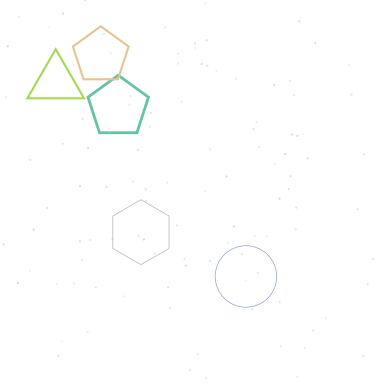[{"shape": "pentagon", "thickness": 2, "radius": 0.41, "center": [0.307, 0.722]}, {"shape": "circle", "thickness": 0.5, "radius": 0.4, "center": [0.639, 0.282]}, {"shape": "triangle", "thickness": 1.5, "radius": 0.42, "center": [0.145, 0.787]}, {"shape": "pentagon", "thickness": 1.5, "radius": 0.38, "center": [0.262, 0.856]}, {"shape": "hexagon", "thickness": 0.5, "radius": 0.42, "center": [0.366, 0.397]}]